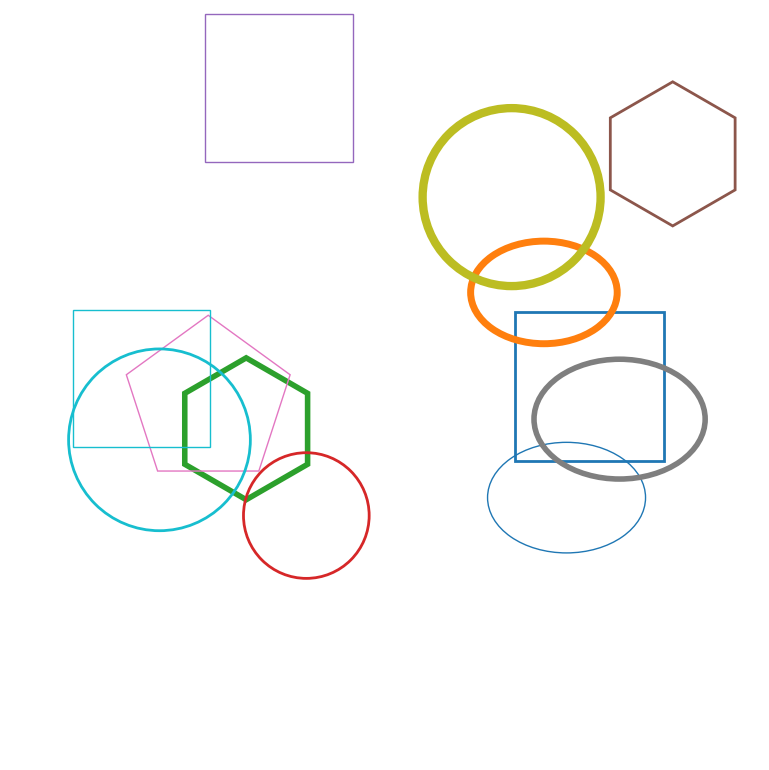[{"shape": "oval", "thickness": 0.5, "radius": 0.51, "center": [0.736, 0.354]}, {"shape": "square", "thickness": 1, "radius": 0.48, "center": [0.765, 0.498]}, {"shape": "oval", "thickness": 2.5, "radius": 0.48, "center": [0.706, 0.62]}, {"shape": "hexagon", "thickness": 2, "radius": 0.46, "center": [0.32, 0.443]}, {"shape": "circle", "thickness": 1, "radius": 0.41, "center": [0.398, 0.33]}, {"shape": "square", "thickness": 0.5, "radius": 0.48, "center": [0.363, 0.886]}, {"shape": "hexagon", "thickness": 1, "radius": 0.47, "center": [0.874, 0.8]}, {"shape": "pentagon", "thickness": 0.5, "radius": 0.56, "center": [0.27, 0.479]}, {"shape": "oval", "thickness": 2, "radius": 0.56, "center": [0.805, 0.456]}, {"shape": "circle", "thickness": 3, "radius": 0.58, "center": [0.664, 0.744]}, {"shape": "square", "thickness": 0.5, "radius": 0.44, "center": [0.184, 0.508]}, {"shape": "circle", "thickness": 1, "radius": 0.59, "center": [0.207, 0.429]}]